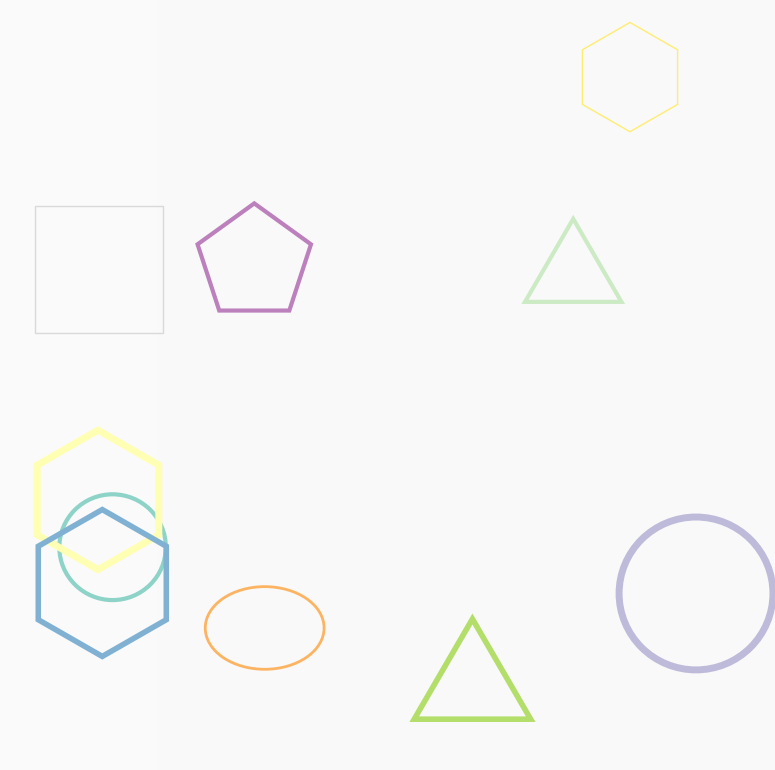[{"shape": "circle", "thickness": 1.5, "radius": 0.34, "center": [0.145, 0.289]}, {"shape": "hexagon", "thickness": 2.5, "radius": 0.45, "center": [0.127, 0.351]}, {"shape": "circle", "thickness": 2.5, "radius": 0.5, "center": [0.898, 0.229]}, {"shape": "hexagon", "thickness": 2, "radius": 0.48, "center": [0.132, 0.243]}, {"shape": "oval", "thickness": 1, "radius": 0.38, "center": [0.342, 0.184]}, {"shape": "triangle", "thickness": 2, "radius": 0.43, "center": [0.61, 0.109]}, {"shape": "square", "thickness": 0.5, "radius": 0.41, "center": [0.128, 0.65]}, {"shape": "pentagon", "thickness": 1.5, "radius": 0.38, "center": [0.328, 0.659]}, {"shape": "triangle", "thickness": 1.5, "radius": 0.36, "center": [0.74, 0.644]}, {"shape": "hexagon", "thickness": 0.5, "radius": 0.35, "center": [0.813, 0.9]}]